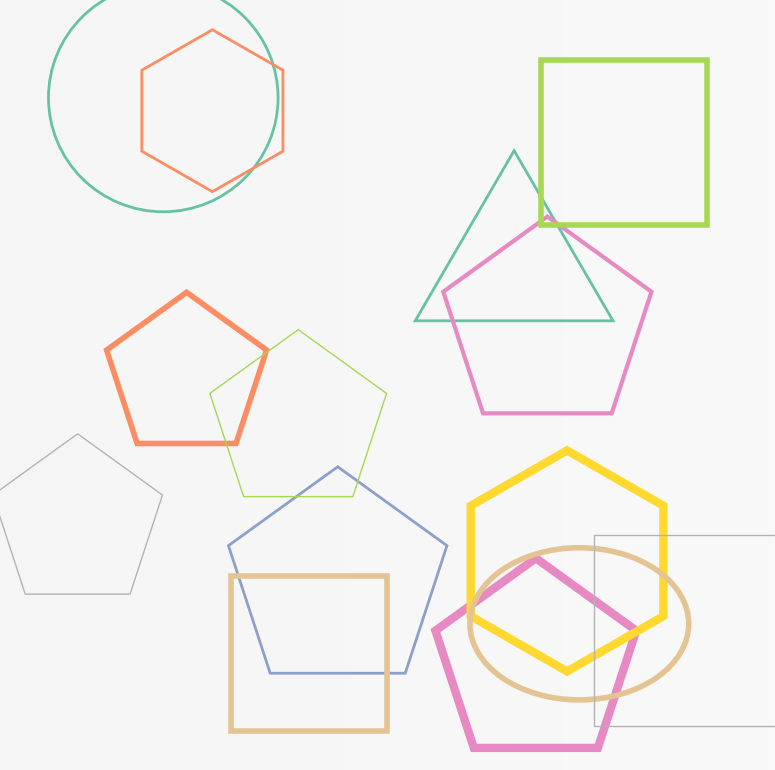[{"shape": "triangle", "thickness": 1, "radius": 0.74, "center": [0.663, 0.657]}, {"shape": "circle", "thickness": 1, "radius": 0.74, "center": [0.211, 0.873]}, {"shape": "pentagon", "thickness": 2, "radius": 0.54, "center": [0.241, 0.512]}, {"shape": "hexagon", "thickness": 1, "radius": 0.53, "center": [0.274, 0.856]}, {"shape": "pentagon", "thickness": 1, "radius": 0.74, "center": [0.436, 0.246]}, {"shape": "pentagon", "thickness": 3, "radius": 0.68, "center": [0.691, 0.139]}, {"shape": "pentagon", "thickness": 1.5, "radius": 0.71, "center": [0.706, 0.577]}, {"shape": "pentagon", "thickness": 0.5, "radius": 0.6, "center": [0.385, 0.452]}, {"shape": "square", "thickness": 2, "radius": 0.54, "center": [0.805, 0.815]}, {"shape": "hexagon", "thickness": 3, "radius": 0.72, "center": [0.732, 0.272]}, {"shape": "square", "thickness": 2, "radius": 0.5, "center": [0.399, 0.151]}, {"shape": "oval", "thickness": 2, "radius": 0.71, "center": [0.748, 0.19]}, {"shape": "square", "thickness": 0.5, "radius": 0.62, "center": [0.89, 0.181]}, {"shape": "pentagon", "thickness": 0.5, "radius": 0.58, "center": [0.1, 0.322]}]